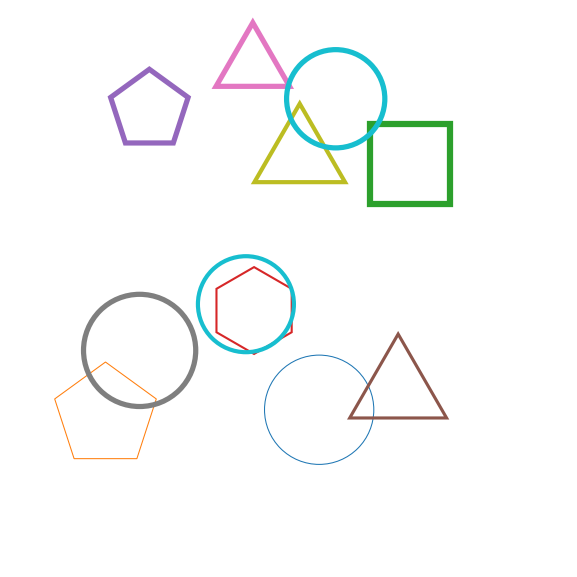[{"shape": "circle", "thickness": 0.5, "radius": 0.47, "center": [0.553, 0.29]}, {"shape": "pentagon", "thickness": 0.5, "radius": 0.46, "center": [0.183, 0.28]}, {"shape": "square", "thickness": 3, "radius": 0.35, "center": [0.71, 0.715]}, {"shape": "hexagon", "thickness": 1, "radius": 0.38, "center": [0.44, 0.461]}, {"shape": "pentagon", "thickness": 2.5, "radius": 0.35, "center": [0.259, 0.809]}, {"shape": "triangle", "thickness": 1.5, "radius": 0.48, "center": [0.689, 0.324]}, {"shape": "triangle", "thickness": 2.5, "radius": 0.37, "center": [0.438, 0.886]}, {"shape": "circle", "thickness": 2.5, "radius": 0.49, "center": [0.242, 0.392]}, {"shape": "triangle", "thickness": 2, "radius": 0.45, "center": [0.519, 0.729]}, {"shape": "circle", "thickness": 2.5, "radius": 0.43, "center": [0.581, 0.828]}, {"shape": "circle", "thickness": 2, "radius": 0.42, "center": [0.426, 0.472]}]